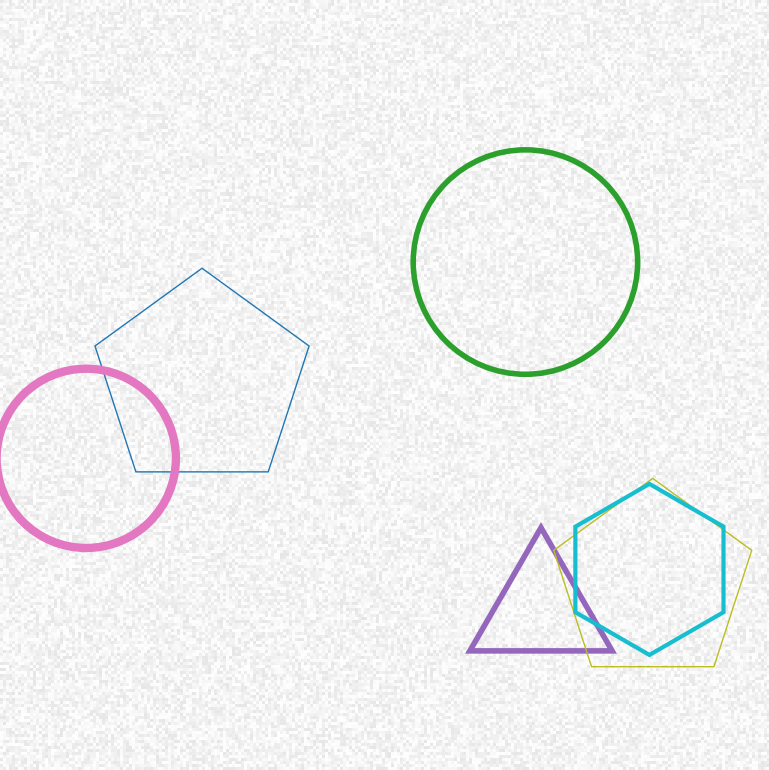[{"shape": "pentagon", "thickness": 0.5, "radius": 0.73, "center": [0.262, 0.505]}, {"shape": "circle", "thickness": 2, "radius": 0.73, "center": [0.682, 0.66]}, {"shape": "triangle", "thickness": 2, "radius": 0.53, "center": [0.703, 0.208]}, {"shape": "circle", "thickness": 3, "radius": 0.58, "center": [0.112, 0.405]}, {"shape": "pentagon", "thickness": 0.5, "radius": 0.68, "center": [0.848, 0.244]}, {"shape": "hexagon", "thickness": 1.5, "radius": 0.56, "center": [0.843, 0.26]}]